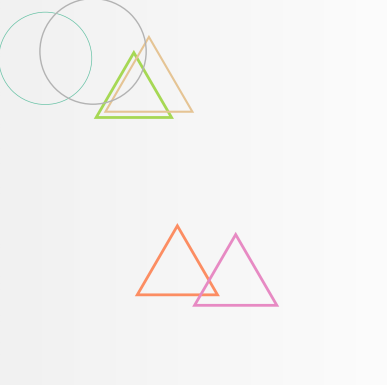[{"shape": "circle", "thickness": 0.5, "radius": 0.6, "center": [0.117, 0.848]}, {"shape": "triangle", "thickness": 2, "radius": 0.6, "center": [0.458, 0.294]}, {"shape": "triangle", "thickness": 2, "radius": 0.61, "center": [0.608, 0.268]}, {"shape": "triangle", "thickness": 2, "radius": 0.56, "center": [0.345, 0.751]}, {"shape": "triangle", "thickness": 1.5, "radius": 0.65, "center": [0.384, 0.775]}, {"shape": "circle", "thickness": 1, "radius": 0.69, "center": [0.24, 0.866]}]